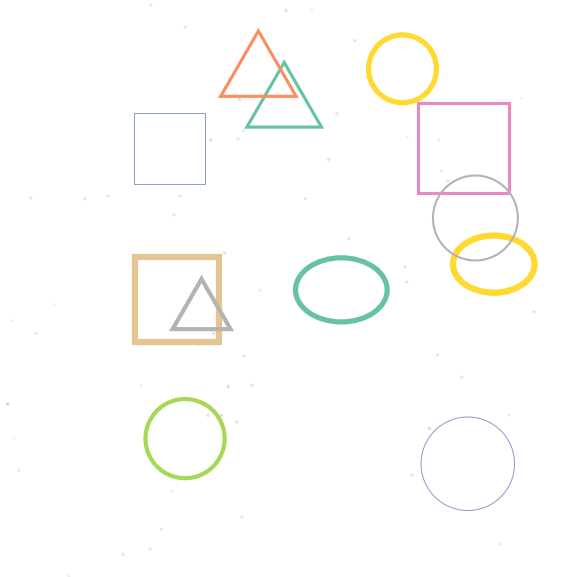[{"shape": "oval", "thickness": 2.5, "radius": 0.4, "center": [0.591, 0.497]}, {"shape": "triangle", "thickness": 1.5, "radius": 0.37, "center": [0.492, 0.816]}, {"shape": "triangle", "thickness": 1.5, "radius": 0.38, "center": [0.447, 0.87]}, {"shape": "square", "thickness": 0.5, "radius": 0.31, "center": [0.294, 0.742]}, {"shape": "circle", "thickness": 0.5, "radius": 0.4, "center": [0.81, 0.196]}, {"shape": "square", "thickness": 1.5, "radius": 0.39, "center": [0.803, 0.743]}, {"shape": "circle", "thickness": 2, "radius": 0.34, "center": [0.32, 0.24]}, {"shape": "circle", "thickness": 2.5, "radius": 0.29, "center": [0.697, 0.88]}, {"shape": "oval", "thickness": 3, "radius": 0.35, "center": [0.855, 0.542]}, {"shape": "square", "thickness": 3, "radius": 0.37, "center": [0.307, 0.481]}, {"shape": "circle", "thickness": 1, "radius": 0.37, "center": [0.823, 0.622]}, {"shape": "triangle", "thickness": 2, "radius": 0.29, "center": [0.349, 0.458]}]